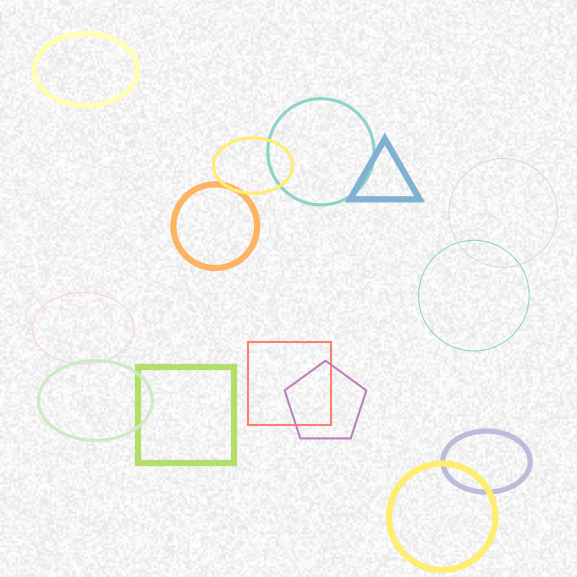[{"shape": "circle", "thickness": 0.5, "radius": 0.48, "center": [0.821, 0.487]}, {"shape": "circle", "thickness": 1.5, "radius": 0.46, "center": [0.556, 0.736]}, {"shape": "oval", "thickness": 2.5, "radius": 0.45, "center": [0.149, 0.879]}, {"shape": "oval", "thickness": 2.5, "radius": 0.38, "center": [0.842, 0.2]}, {"shape": "square", "thickness": 1, "radius": 0.36, "center": [0.501, 0.335]}, {"shape": "triangle", "thickness": 3, "radius": 0.35, "center": [0.666, 0.689]}, {"shape": "circle", "thickness": 3, "radius": 0.36, "center": [0.373, 0.608]}, {"shape": "square", "thickness": 3, "radius": 0.41, "center": [0.322, 0.281]}, {"shape": "oval", "thickness": 0.5, "radius": 0.44, "center": [0.144, 0.431]}, {"shape": "circle", "thickness": 0.5, "radius": 0.47, "center": [0.871, 0.631]}, {"shape": "pentagon", "thickness": 1, "radius": 0.37, "center": [0.564, 0.3]}, {"shape": "oval", "thickness": 1.5, "radius": 0.49, "center": [0.165, 0.306]}, {"shape": "circle", "thickness": 3, "radius": 0.46, "center": [0.766, 0.104]}, {"shape": "oval", "thickness": 1.5, "radius": 0.34, "center": [0.438, 0.712]}]